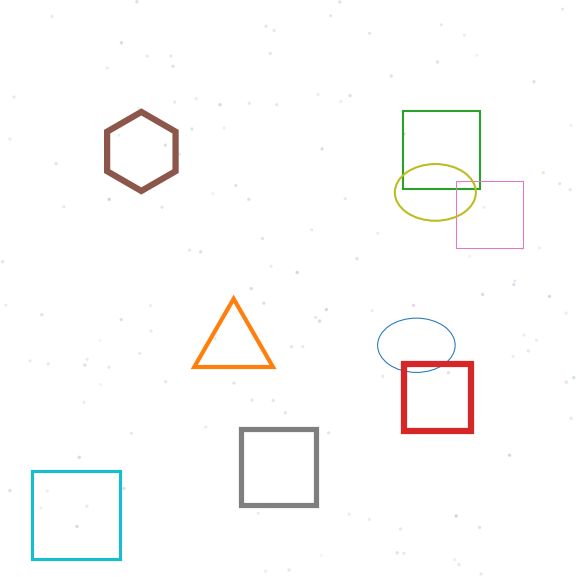[{"shape": "oval", "thickness": 0.5, "radius": 0.34, "center": [0.721, 0.401]}, {"shape": "triangle", "thickness": 2, "radius": 0.39, "center": [0.405, 0.403]}, {"shape": "square", "thickness": 1, "radius": 0.34, "center": [0.764, 0.74]}, {"shape": "square", "thickness": 3, "radius": 0.29, "center": [0.757, 0.31]}, {"shape": "hexagon", "thickness": 3, "radius": 0.34, "center": [0.245, 0.737]}, {"shape": "square", "thickness": 0.5, "radius": 0.29, "center": [0.847, 0.628]}, {"shape": "square", "thickness": 2.5, "radius": 0.33, "center": [0.482, 0.19]}, {"shape": "oval", "thickness": 1, "radius": 0.35, "center": [0.754, 0.666]}, {"shape": "square", "thickness": 1.5, "radius": 0.38, "center": [0.131, 0.107]}]